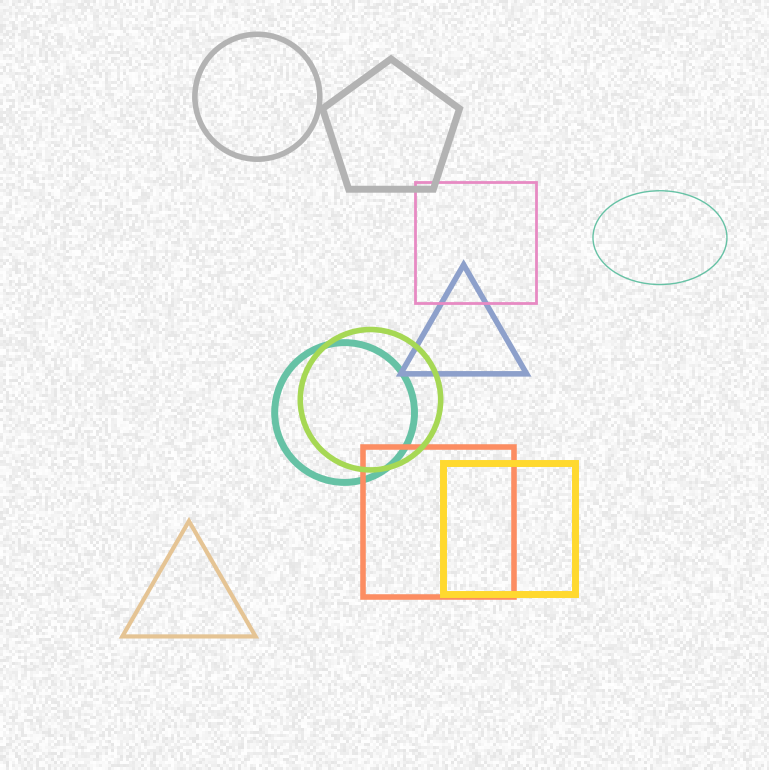[{"shape": "oval", "thickness": 0.5, "radius": 0.43, "center": [0.857, 0.691]}, {"shape": "circle", "thickness": 2.5, "radius": 0.45, "center": [0.448, 0.464]}, {"shape": "square", "thickness": 2, "radius": 0.49, "center": [0.57, 0.322]}, {"shape": "triangle", "thickness": 2, "radius": 0.47, "center": [0.602, 0.562]}, {"shape": "square", "thickness": 1, "radius": 0.39, "center": [0.618, 0.685]}, {"shape": "circle", "thickness": 2, "radius": 0.46, "center": [0.481, 0.481]}, {"shape": "square", "thickness": 2.5, "radius": 0.43, "center": [0.661, 0.314]}, {"shape": "triangle", "thickness": 1.5, "radius": 0.5, "center": [0.245, 0.223]}, {"shape": "pentagon", "thickness": 2.5, "radius": 0.47, "center": [0.508, 0.83]}, {"shape": "circle", "thickness": 2, "radius": 0.41, "center": [0.334, 0.874]}]